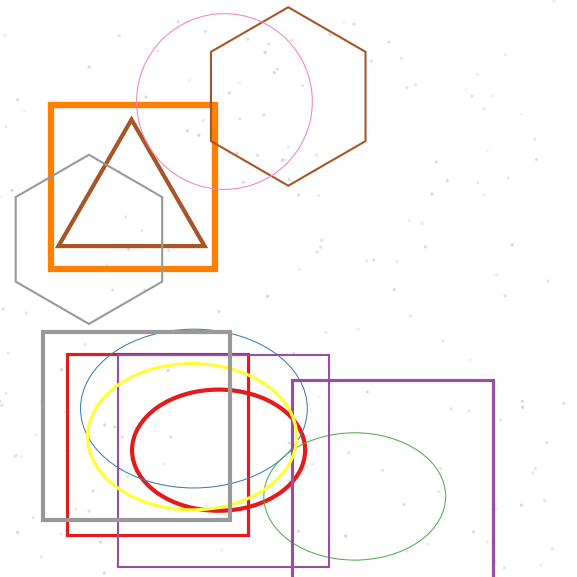[{"shape": "square", "thickness": 1.5, "radius": 0.78, "center": [0.272, 0.23]}, {"shape": "oval", "thickness": 2, "radius": 0.75, "center": [0.379, 0.22]}, {"shape": "oval", "thickness": 0.5, "radius": 0.98, "center": [0.336, 0.292]}, {"shape": "oval", "thickness": 0.5, "radius": 0.79, "center": [0.614, 0.139]}, {"shape": "square", "thickness": 1, "radius": 0.92, "center": [0.387, 0.201]}, {"shape": "square", "thickness": 1.5, "radius": 0.87, "center": [0.68, 0.167]}, {"shape": "square", "thickness": 3, "radius": 0.71, "center": [0.23, 0.676]}, {"shape": "oval", "thickness": 1.5, "radius": 0.91, "center": [0.333, 0.243]}, {"shape": "triangle", "thickness": 2, "radius": 0.73, "center": [0.228, 0.646]}, {"shape": "hexagon", "thickness": 1, "radius": 0.77, "center": [0.499, 0.832]}, {"shape": "circle", "thickness": 0.5, "radius": 0.76, "center": [0.389, 0.823]}, {"shape": "square", "thickness": 2, "radius": 0.81, "center": [0.236, 0.261]}, {"shape": "hexagon", "thickness": 1, "radius": 0.73, "center": [0.154, 0.585]}]